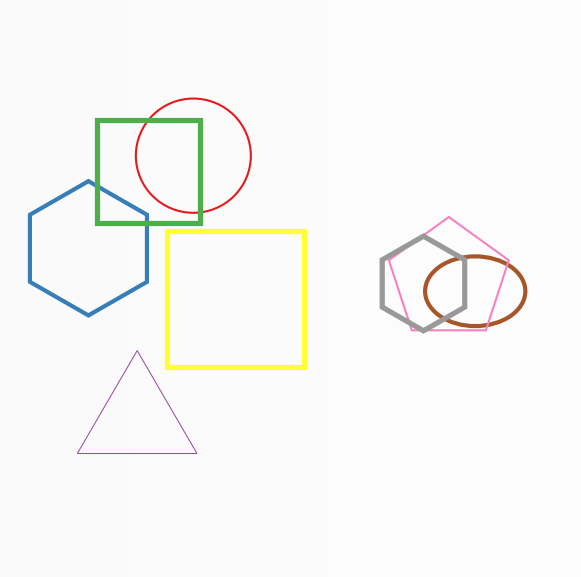[{"shape": "circle", "thickness": 1, "radius": 0.49, "center": [0.333, 0.73]}, {"shape": "hexagon", "thickness": 2, "radius": 0.58, "center": [0.152, 0.569]}, {"shape": "square", "thickness": 2.5, "radius": 0.44, "center": [0.255, 0.702]}, {"shape": "triangle", "thickness": 0.5, "radius": 0.59, "center": [0.236, 0.273]}, {"shape": "square", "thickness": 2.5, "radius": 0.59, "center": [0.405, 0.481]}, {"shape": "oval", "thickness": 2, "radius": 0.43, "center": [0.818, 0.495]}, {"shape": "pentagon", "thickness": 1, "radius": 0.54, "center": [0.772, 0.515]}, {"shape": "hexagon", "thickness": 2.5, "radius": 0.41, "center": [0.729, 0.508]}]